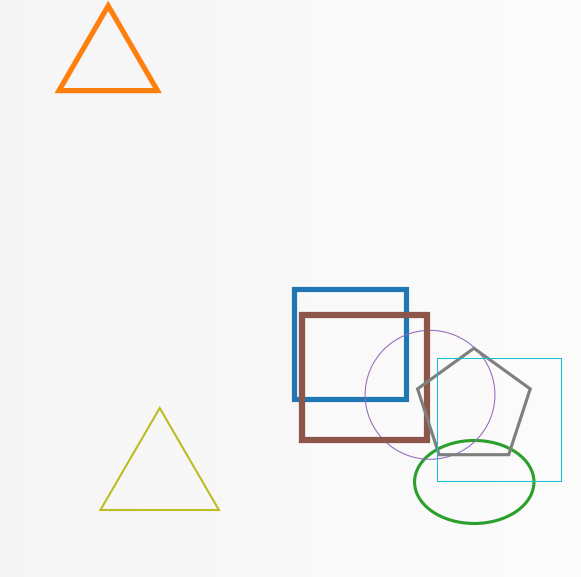[{"shape": "square", "thickness": 2.5, "radius": 0.48, "center": [0.603, 0.403]}, {"shape": "triangle", "thickness": 2.5, "radius": 0.49, "center": [0.186, 0.891]}, {"shape": "oval", "thickness": 1.5, "radius": 0.51, "center": [0.816, 0.165]}, {"shape": "circle", "thickness": 0.5, "radius": 0.56, "center": [0.74, 0.315]}, {"shape": "square", "thickness": 3, "radius": 0.54, "center": [0.627, 0.345]}, {"shape": "pentagon", "thickness": 1.5, "radius": 0.51, "center": [0.815, 0.294]}, {"shape": "triangle", "thickness": 1, "radius": 0.59, "center": [0.275, 0.175]}, {"shape": "square", "thickness": 0.5, "radius": 0.53, "center": [0.858, 0.272]}]